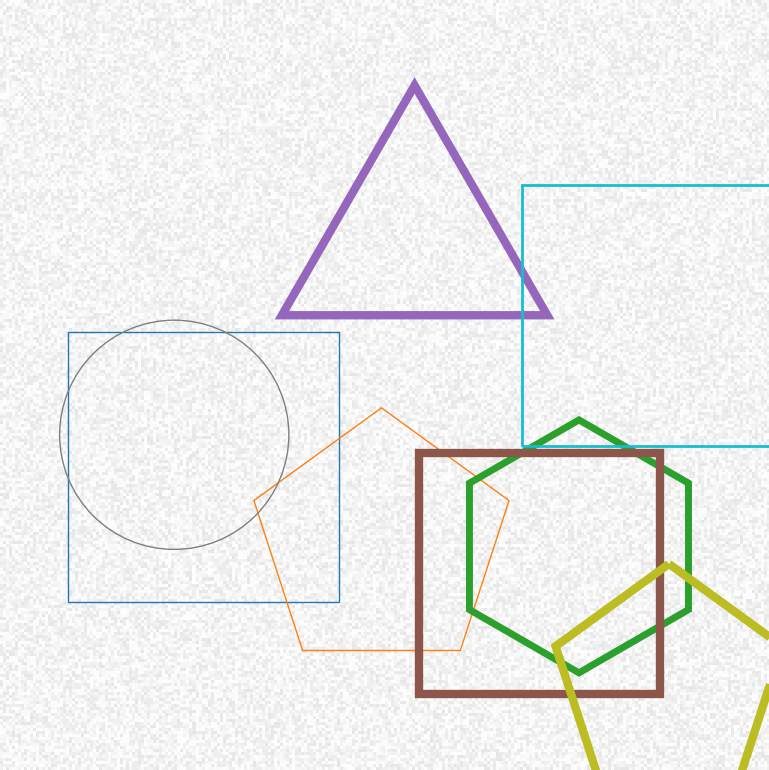[{"shape": "square", "thickness": 0.5, "radius": 0.88, "center": [0.264, 0.394]}, {"shape": "pentagon", "thickness": 0.5, "radius": 0.87, "center": [0.495, 0.296]}, {"shape": "hexagon", "thickness": 2.5, "radius": 0.82, "center": [0.752, 0.29]}, {"shape": "triangle", "thickness": 3, "radius": 1.0, "center": [0.538, 0.69]}, {"shape": "square", "thickness": 3, "radius": 0.78, "center": [0.701, 0.255]}, {"shape": "circle", "thickness": 0.5, "radius": 0.74, "center": [0.226, 0.435]}, {"shape": "pentagon", "thickness": 3, "radius": 0.77, "center": [0.869, 0.113]}, {"shape": "square", "thickness": 1, "radius": 0.85, "center": [0.848, 0.59]}]